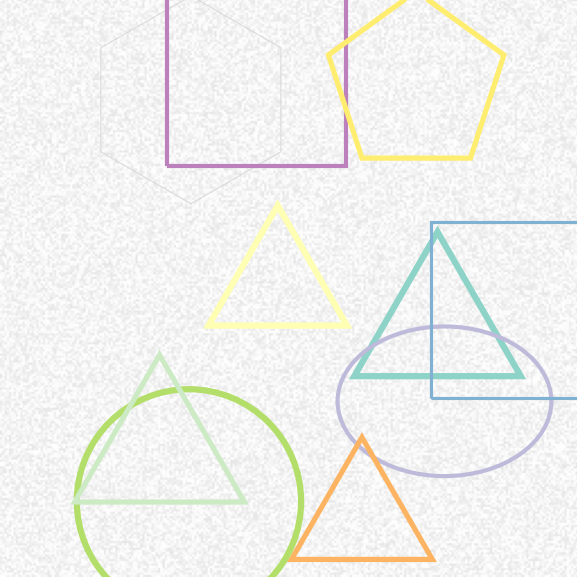[{"shape": "triangle", "thickness": 3, "radius": 0.83, "center": [0.758, 0.431]}, {"shape": "triangle", "thickness": 3, "radius": 0.69, "center": [0.481, 0.505]}, {"shape": "oval", "thickness": 2, "radius": 0.93, "center": [0.77, 0.304]}, {"shape": "square", "thickness": 1.5, "radius": 0.76, "center": [0.899, 0.462]}, {"shape": "triangle", "thickness": 2.5, "radius": 0.7, "center": [0.627, 0.101]}, {"shape": "circle", "thickness": 3, "radius": 0.97, "center": [0.327, 0.131]}, {"shape": "hexagon", "thickness": 0.5, "radius": 0.9, "center": [0.331, 0.826]}, {"shape": "square", "thickness": 2, "radius": 0.78, "center": [0.444, 0.867]}, {"shape": "triangle", "thickness": 2.5, "radius": 0.85, "center": [0.276, 0.215]}, {"shape": "pentagon", "thickness": 2.5, "radius": 0.8, "center": [0.721, 0.855]}]